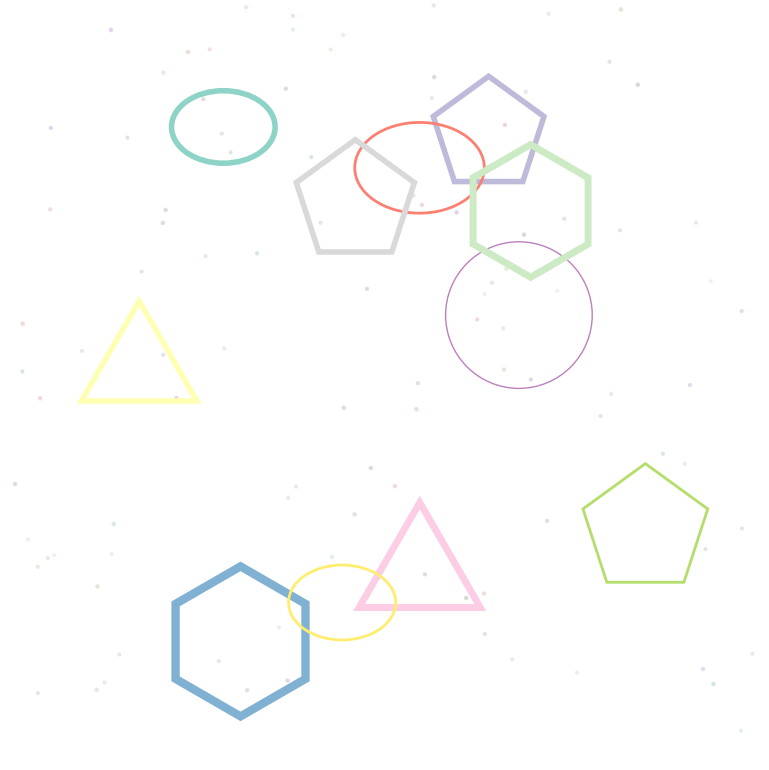[{"shape": "oval", "thickness": 2, "radius": 0.34, "center": [0.29, 0.835]}, {"shape": "triangle", "thickness": 2, "radius": 0.43, "center": [0.181, 0.523]}, {"shape": "pentagon", "thickness": 2, "radius": 0.38, "center": [0.635, 0.825]}, {"shape": "oval", "thickness": 1, "radius": 0.42, "center": [0.545, 0.782]}, {"shape": "hexagon", "thickness": 3, "radius": 0.49, "center": [0.312, 0.167]}, {"shape": "pentagon", "thickness": 1, "radius": 0.43, "center": [0.838, 0.313]}, {"shape": "triangle", "thickness": 2.5, "radius": 0.45, "center": [0.545, 0.256]}, {"shape": "pentagon", "thickness": 2, "radius": 0.4, "center": [0.461, 0.738]}, {"shape": "circle", "thickness": 0.5, "radius": 0.48, "center": [0.674, 0.591]}, {"shape": "hexagon", "thickness": 2.5, "radius": 0.43, "center": [0.689, 0.726]}, {"shape": "oval", "thickness": 1, "radius": 0.35, "center": [0.444, 0.218]}]